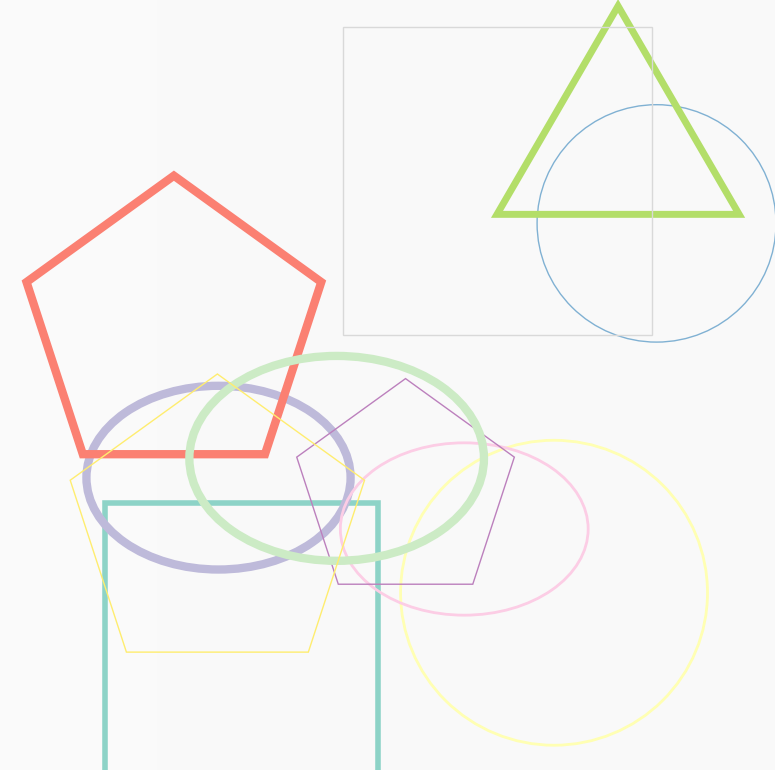[{"shape": "square", "thickness": 2, "radius": 0.88, "center": [0.312, 0.17]}, {"shape": "circle", "thickness": 1, "radius": 0.99, "center": [0.715, 0.23]}, {"shape": "oval", "thickness": 3, "radius": 0.85, "center": [0.282, 0.38]}, {"shape": "pentagon", "thickness": 3, "radius": 1.0, "center": [0.224, 0.572]}, {"shape": "circle", "thickness": 0.5, "radius": 0.77, "center": [0.847, 0.71]}, {"shape": "triangle", "thickness": 2.5, "radius": 0.9, "center": [0.798, 0.812]}, {"shape": "oval", "thickness": 1, "radius": 0.8, "center": [0.599, 0.313]}, {"shape": "square", "thickness": 0.5, "radius": 1.0, "center": [0.642, 0.765]}, {"shape": "pentagon", "thickness": 0.5, "radius": 0.74, "center": [0.523, 0.361]}, {"shape": "oval", "thickness": 3, "radius": 0.95, "center": [0.434, 0.405]}, {"shape": "pentagon", "thickness": 0.5, "radius": 1.0, "center": [0.28, 0.315]}]